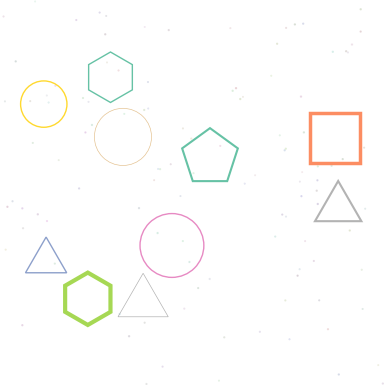[{"shape": "pentagon", "thickness": 1.5, "radius": 0.38, "center": [0.545, 0.591]}, {"shape": "hexagon", "thickness": 1, "radius": 0.33, "center": [0.287, 0.799]}, {"shape": "square", "thickness": 2.5, "radius": 0.32, "center": [0.871, 0.642]}, {"shape": "triangle", "thickness": 1, "radius": 0.31, "center": [0.12, 0.322]}, {"shape": "circle", "thickness": 1, "radius": 0.41, "center": [0.447, 0.362]}, {"shape": "hexagon", "thickness": 3, "radius": 0.34, "center": [0.228, 0.224]}, {"shape": "circle", "thickness": 1, "radius": 0.3, "center": [0.114, 0.73]}, {"shape": "circle", "thickness": 0.5, "radius": 0.37, "center": [0.319, 0.644]}, {"shape": "triangle", "thickness": 1.5, "radius": 0.35, "center": [0.878, 0.46]}, {"shape": "triangle", "thickness": 0.5, "radius": 0.38, "center": [0.372, 0.215]}]